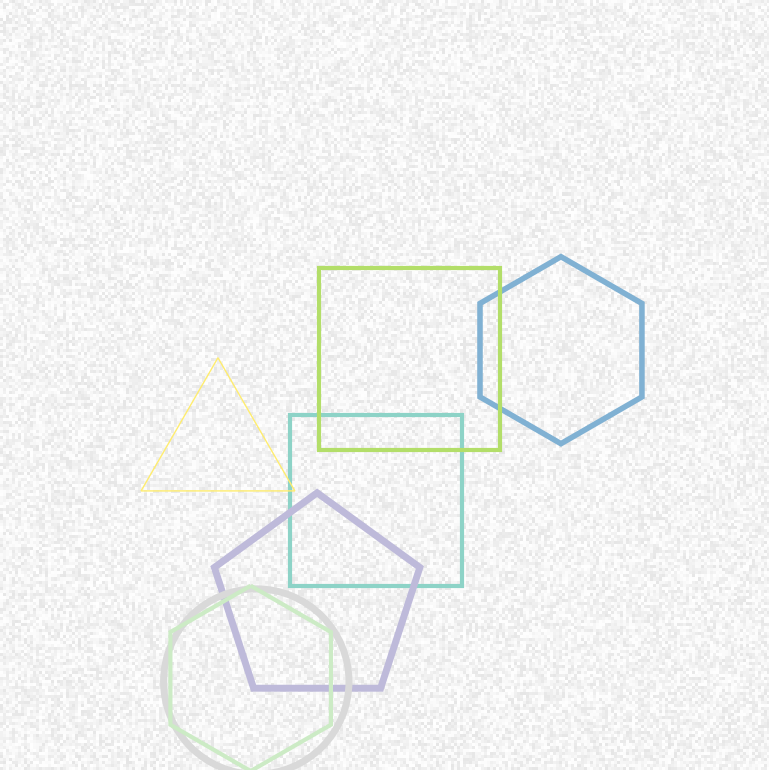[{"shape": "square", "thickness": 1.5, "radius": 0.56, "center": [0.488, 0.35]}, {"shape": "pentagon", "thickness": 2.5, "radius": 0.7, "center": [0.412, 0.22]}, {"shape": "hexagon", "thickness": 2, "radius": 0.61, "center": [0.729, 0.545]}, {"shape": "square", "thickness": 1.5, "radius": 0.59, "center": [0.532, 0.533]}, {"shape": "circle", "thickness": 2.5, "radius": 0.6, "center": [0.333, 0.115]}, {"shape": "hexagon", "thickness": 1.5, "radius": 0.6, "center": [0.326, 0.119]}, {"shape": "triangle", "thickness": 0.5, "radius": 0.58, "center": [0.283, 0.42]}]